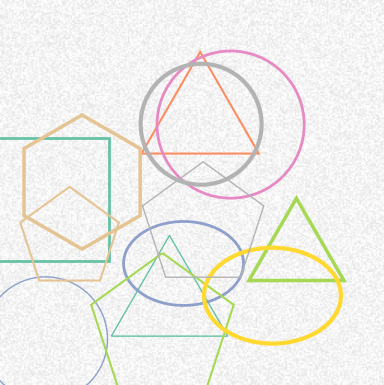[{"shape": "triangle", "thickness": 1, "radius": 0.87, "center": [0.44, 0.214]}, {"shape": "square", "thickness": 2, "radius": 0.8, "center": [0.123, 0.481]}, {"shape": "triangle", "thickness": 1.5, "radius": 0.88, "center": [0.52, 0.689]}, {"shape": "circle", "thickness": 1, "radius": 0.8, "center": [0.118, 0.12]}, {"shape": "oval", "thickness": 2, "radius": 0.78, "center": [0.477, 0.316]}, {"shape": "circle", "thickness": 2, "radius": 0.96, "center": [0.599, 0.676]}, {"shape": "triangle", "thickness": 2.5, "radius": 0.71, "center": [0.77, 0.343]}, {"shape": "pentagon", "thickness": 1.5, "radius": 0.97, "center": [0.422, 0.148]}, {"shape": "oval", "thickness": 3, "radius": 0.89, "center": [0.708, 0.232]}, {"shape": "pentagon", "thickness": 1.5, "radius": 0.67, "center": [0.181, 0.38]}, {"shape": "hexagon", "thickness": 2.5, "radius": 0.87, "center": [0.213, 0.527]}, {"shape": "pentagon", "thickness": 1, "radius": 0.83, "center": [0.528, 0.414]}, {"shape": "circle", "thickness": 3, "radius": 0.79, "center": [0.522, 0.677]}]